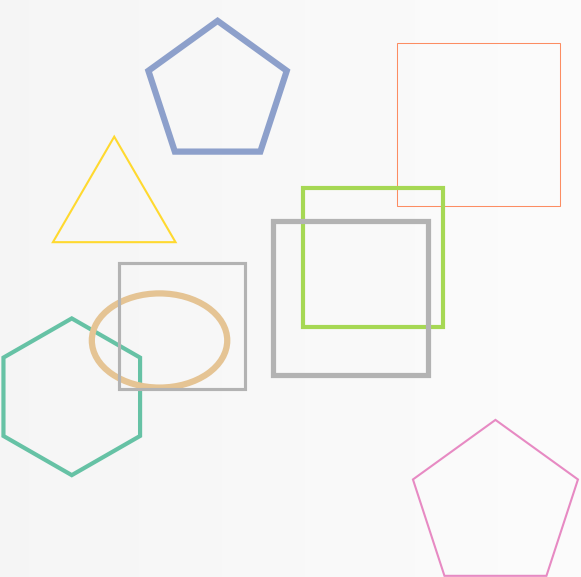[{"shape": "hexagon", "thickness": 2, "radius": 0.68, "center": [0.123, 0.312]}, {"shape": "square", "thickness": 0.5, "radius": 0.7, "center": [0.823, 0.783]}, {"shape": "pentagon", "thickness": 3, "radius": 0.63, "center": [0.374, 0.838]}, {"shape": "pentagon", "thickness": 1, "radius": 0.75, "center": [0.852, 0.123]}, {"shape": "square", "thickness": 2, "radius": 0.6, "center": [0.642, 0.553]}, {"shape": "triangle", "thickness": 1, "radius": 0.61, "center": [0.197, 0.641]}, {"shape": "oval", "thickness": 3, "radius": 0.58, "center": [0.274, 0.41]}, {"shape": "square", "thickness": 1.5, "radius": 0.54, "center": [0.313, 0.434]}, {"shape": "square", "thickness": 2.5, "radius": 0.67, "center": [0.603, 0.483]}]